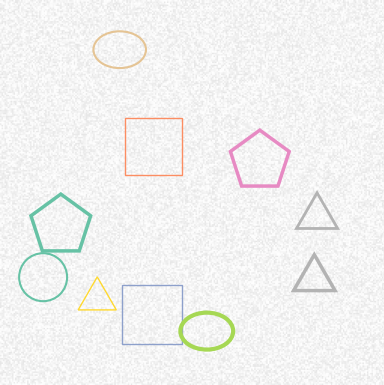[{"shape": "circle", "thickness": 1.5, "radius": 0.31, "center": [0.112, 0.28]}, {"shape": "pentagon", "thickness": 2.5, "radius": 0.41, "center": [0.158, 0.414]}, {"shape": "square", "thickness": 1, "radius": 0.37, "center": [0.399, 0.618]}, {"shape": "square", "thickness": 1, "radius": 0.39, "center": [0.395, 0.183]}, {"shape": "pentagon", "thickness": 2.5, "radius": 0.4, "center": [0.675, 0.582]}, {"shape": "oval", "thickness": 3, "radius": 0.34, "center": [0.537, 0.14]}, {"shape": "triangle", "thickness": 1, "radius": 0.29, "center": [0.253, 0.224]}, {"shape": "oval", "thickness": 1.5, "radius": 0.34, "center": [0.311, 0.871]}, {"shape": "triangle", "thickness": 2.5, "radius": 0.31, "center": [0.816, 0.276]}, {"shape": "triangle", "thickness": 2, "radius": 0.31, "center": [0.824, 0.437]}]